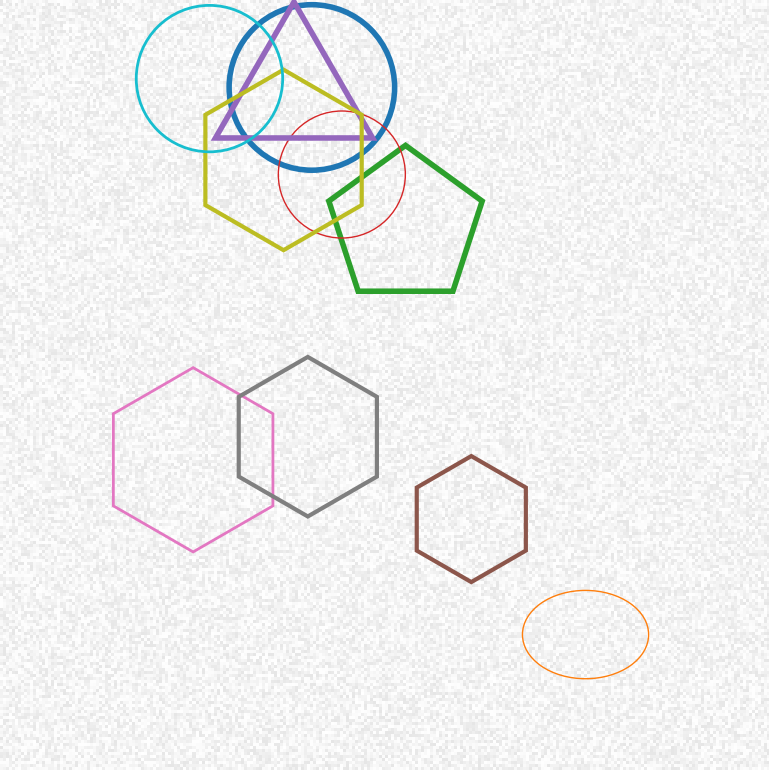[{"shape": "circle", "thickness": 2, "radius": 0.54, "center": [0.405, 0.886]}, {"shape": "oval", "thickness": 0.5, "radius": 0.41, "center": [0.76, 0.176]}, {"shape": "pentagon", "thickness": 2, "radius": 0.52, "center": [0.527, 0.706]}, {"shape": "circle", "thickness": 0.5, "radius": 0.41, "center": [0.444, 0.773]}, {"shape": "triangle", "thickness": 2, "radius": 0.59, "center": [0.382, 0.88]}, {"shape": "hexagon", "thickness": 1.5, "radius": 0.41, "center": [0.612, 0.326]}, {"shape": "hexagon", "thickness": 1, "radius": 0.6, "center": [0.251, 0.403]}, {"shape": "hexagon", "thickness": 1.5, "radius": 0.52, "center": [0.4, 0.433]}, {"shape": "hexagon", "thickness": 1.5, "radius": 0.59, "center": [0.368, 0.792]}, {"shape": "circle", "thickness": 1, "radius": 0.48, "center": [0.272, 0.898]}]